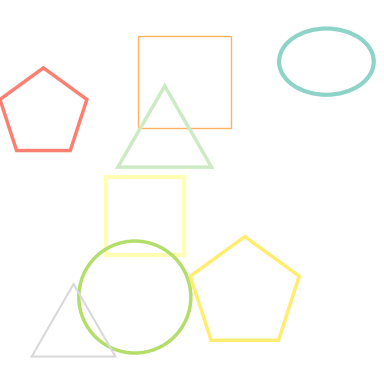[{"shape": "oval", "thickness": 3, "radius": 0.61, "center": [0.848, 0.84]}, {"shape": "square", "thickness": 3, "radius": 0.51, "center": [0.375, 0.439]}, {"shape": "pentagon", "thickness": 2.5, "radius": 0.59, "center": [0.113, 0.705]}, {"shape": "square", "thickness": 1, "radius": 0.6, "center": [0.479, 0.787]}, {"shape": "circle", "thickness": 2.5, "radius": 0.73, "center": [0.35, 0.228]}, {"shape": "triangle", "thickness": 1.5, "radius": 0.63, "center": [0.191, 0.137]}, {"shape": "triangle", "thickness": 2.5, "radius": 0.7, "center": [0.428, 0.636]}, {"shape": "pentagon", "thickness": 2.5, "radius": 0.74, "center": [0.636, 0.237]}]